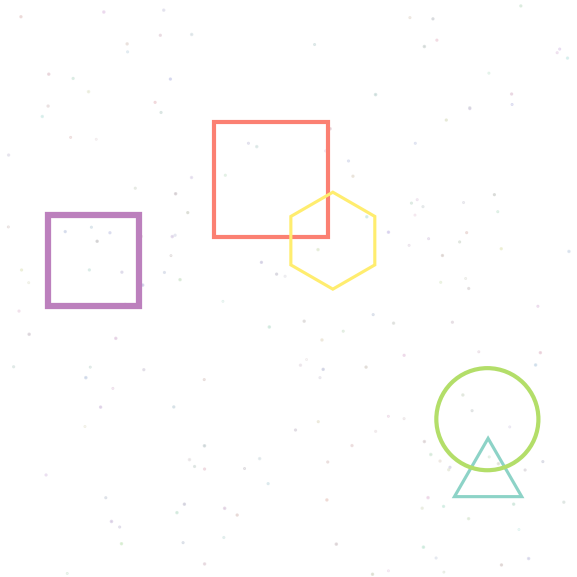[{"shape": "triangle", "thickness": 1.5, "radius": 0.34, "center": [0.845, 0.173]}, {"shape": "square", "thickness": 2, "radius": 0.5, "center": [0.469, 0.688]}, {"shape": "circle", "thickness": 2, "radius": 0.44, "center": [0.844, 0.273]}, {"shape": "square", "thickness": 3, "radius": 0.39, "center": [0.162, 0.548]}, {"shape": "hexagon", "thickness": 1.5, "radius": 0.42, "center": [0.576, 0.582]}]